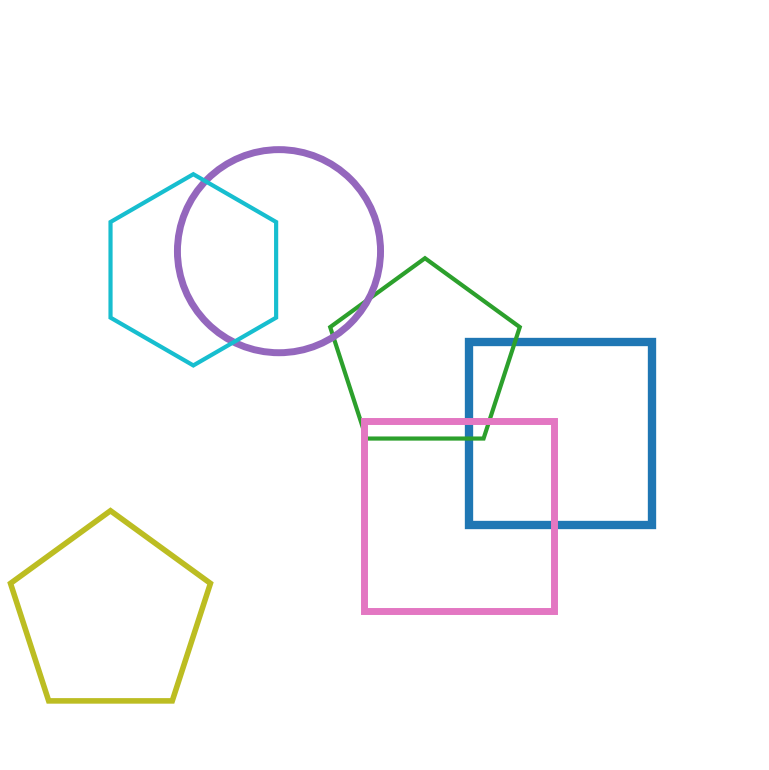[{"shape": "square", "thickness": 3, "radius": 0.59, "center": [0.728, 0.437]}, {"shape": "pentagon", "thickness": 1.5, "radius": 0.65, "center": [0.552, 0.535]}, {"shape": "circle", "thickness": 2.5, "radius": 0.66, "center": [0.362, 0.674]}, {"shape": "square", "thickness": 2.5, "radius": 0.61, "center": [0.596, 0.33]}, {"shape": "pentagon", "thickness": 2, "radius": 0.68, "center": [0.143, 0.2]}, {"shape": "hexagon", "thickness": 1.5, "radius": 0.62, "center": [0.251, 0.65]}]